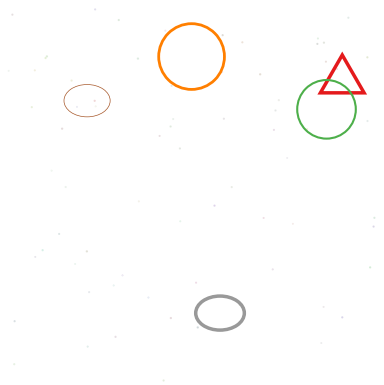[{"shape": "triangle", "thickness": 2.5, "radius": 0.33, "center": [0.889, 0.792]}, {"shape": "circle", "thickness": 1.5, "radius": 0.38, "center": [0.848, 0.716]}, {"shape": "circle", "thickness": 2, "radius": 0.43, "center": [0.498, 0.853]}, {"shape": "oval", "thickness": 0.5, "radius": 0.3, "center": [0.226, 0.738]}, {"shape": "oval", "thickness": 2.5, "radius": 0.32, "center": [0.571, 0.187]}]